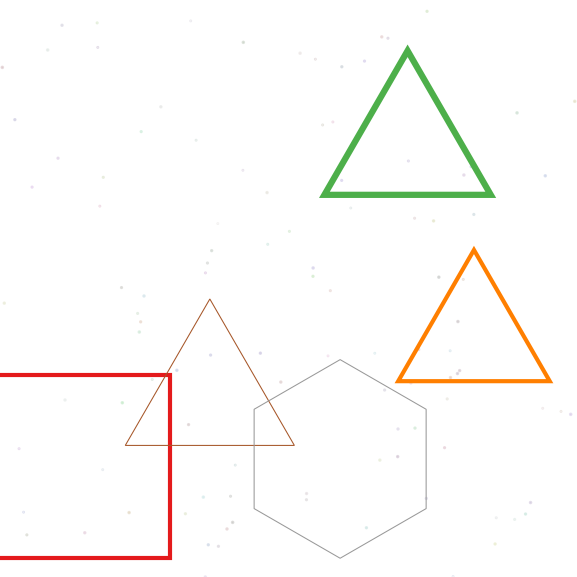[{"shape": "square", "thickness": 2, "radius": 0.8, "center": [0.136, 0.191]}, {"shape": "triangle", "thickness": 3, "radius": 0.83, "center": [0.706, 0.745]}, {"shape": "triangle", "thickness": 2, "radius": 0.76, "center": [0.821, 0.415]}, {"shape": "triangle", "thickness": 0.5, "radius": 0.85, "center": [0.363, 0.312]}, {"shape": "hexagon", "thickness": 0.5, "radius": 0.86, "center": [0.589, 0.204]}]